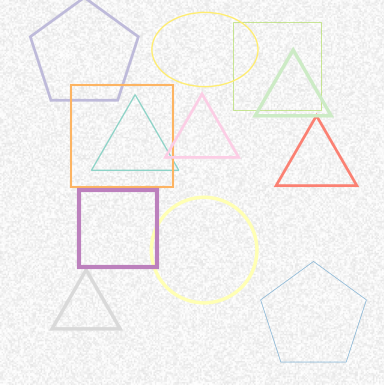[{"shape": "triangle", "thickness": 1, "radius": 0.66, "center": [0.351, 0.623]}, {"shape": "circle", "thickness": 2.5, "radius": 0.69, "center": [0.53, 0.35]}, {"shape": "pentagon", "thickness": 2, "radius": 0.74, "center": [0.219, 0.859]}, {"shape": "triangle", "thickness": 2, "radius": 0.61, "center": [0.822, 0.578]}, {"shape": "pentagon", "thickness": 0.5, "radius": 0.72, "center": [0.814, 0.176]}, {"shape": "square", "thickness": 1.5, "radius": 0.66, "center": [0.317, 0.646]}, {"shape": "square", "thickness": 0.5, "radius": 0.57, "center": [0.719, 0.829]}, {"shape": "triangle", "thickness": 2, "radius": 0.55, "center": [0.525, 0.646]}, {"shape": "triangle", "thickness": 2.5, "radius": 0.51, "center": [0.224, 0.197]}, {"shape": "square", "thickness": 3, "radius": 0.51, "center": [0.306, 0.406]}, {"shape": "triangle", "thickness": 2.5, "radius": 0.57, "center": [0.761, 0.756]}, {"shape": "oval", "thickness": 1, "radius": 0.69, "center": [0.532, 0.871]}]